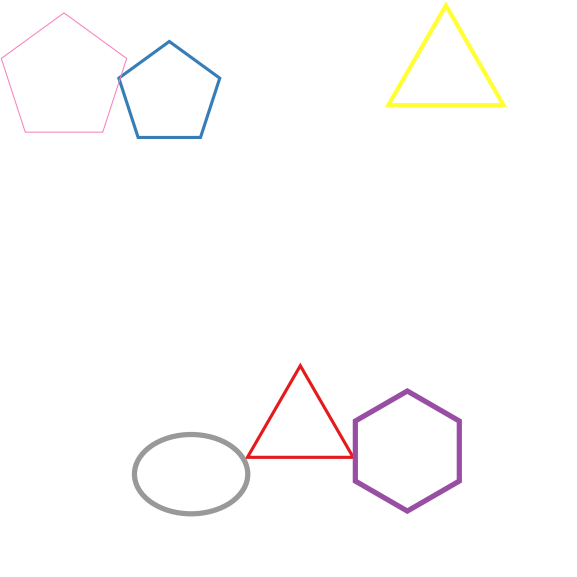[{"shape": "triangle", "thickness": 1.5, "radius": 0.53, "center": [0.52, 0.26]}, {"shape": "pentagon", "thickness": 1.5, "radius": 0.46, "center": [0.293, 0.835]}, {"shape": "hexagon", "thickness": 2.5, "radius": 0.52, "center": [0.705, 0.218]}, {"shape": "triangle", "thickness": 2, "radius": 0.58, "center": [0.772, 0.875]}, {"shape": "pentagon", "thickness": 0.5, "radius": 0.57, "center": [0.111, 0.863]}, {"shape": "oval", "thickness": 2.5, "radius": 0.49, "center": [0.331, 0.178]}]